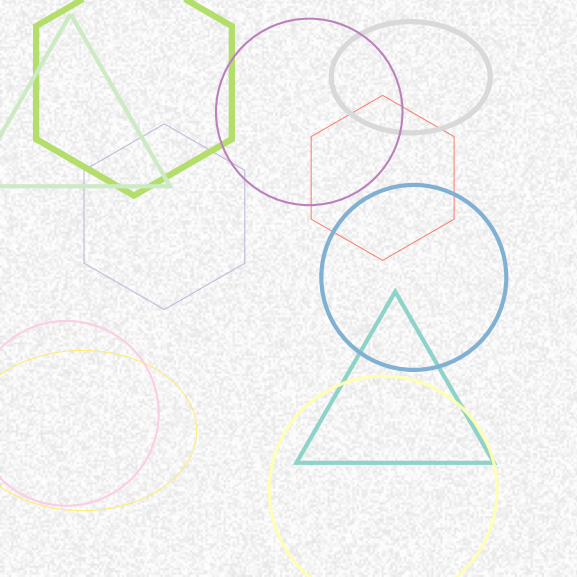[{"shape": "triangle", "thickness": 2, "radius": 0.99, "center": [0.684, 0.297]}, {"shape": "circle", "thickness": 1.5, "radius": 0.99, "center": [0.663, 0.151]}, {"shape": "hexagon", "thickness": 0.5, "radius": 0.8, "center": [0.285, 0.624]}, {"shape": "hexagon", "thickness": 0.5, "radius": 0.71, "center": [0.663, 0.691]}, {"shape": "circle", "thickness": 2, "radius": 0.8, "center": [0.717, 0.519]}, {"shape": "hexagon", "thickness": 3, "radius": 0.98, "center": [0.232, 0.856]}, {"shape": "circle", "thickness": 1, "radius": 0.8, "center": [0.115, 0.283]}, {"shape": "oval", "thickness": 2.5, "radius": 0.69, "center": [0.711, 0.865]}, {"shape": "circle", "thickness": 1, "radius": 0.81, "center": [0.535, 0.805]}, {"shape": "triangle", "thickness": 2, "radius": 0.99, "center": [0.122, 0.776]}, {"shape": "oval", "thickness": 0.5, "radius": 0.99, "center": [0.142, 0.254]}]